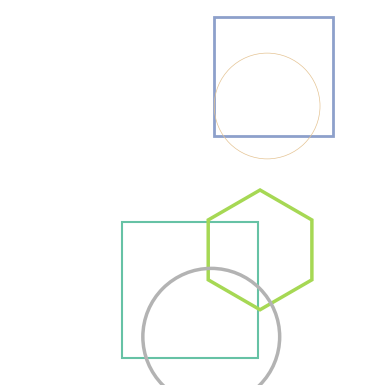[{"shape": "square", "thickness": 1.5, "radius": 0.88, "center": [0.494, 0.247]}, {"shape": "square", "thickness": 2, "radius": 0.77, "center": [0.711, 0.802]}, {"shape": "hexagon", "thickness": 2.5, "radius": 0.78, "center": [0.675, 0.351]}, {"shape": "circle", "thickness": 0.5, "radius": 0.69, "center": [0.694, 0.725]}, {"shape": "circle", "thickness": 2.5, "radius": 0.89, "center": [0.549, 0.125]}]